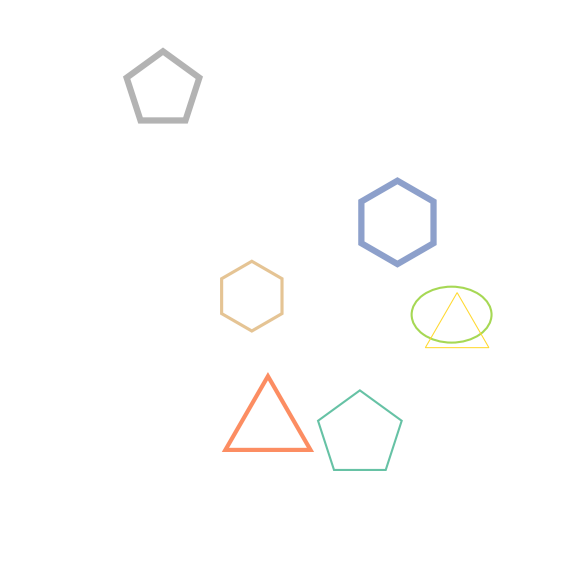[{"shape": "pentagon", "thickness": 1, "radius": 0.38, "center": [0.623, 0.247]}, {"shape": "triangle", "thickness": 2, "radius": 0.43, "center": [0.464, 0.263]}, {"shape": "hexagon", "thickness": 3, "radius": 0.36, "center": [0.688, 0.614]}, {"shape": "oval", "thickness": 1, "radius": 0.35, "center": [0.782, 0.454]}, {"shape": "triangle", "thickness": 0.5, "radius": 0.32, "center": [0.792, 0.429]}, {"shape": "hexagon", "thickness": 1.5, "radius": 0.3, "center": [0.436, 0.486]}, {"shape": "pentagon", "thickness": 3, "radius": 0.33, "center": [0.282, 0.844]}]